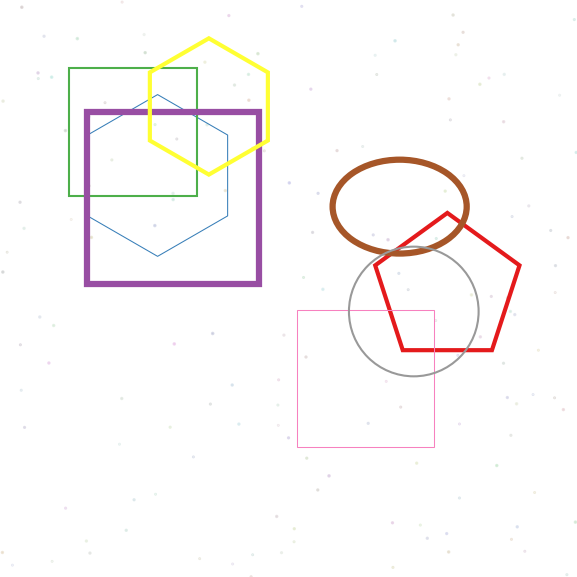[{"shape": "pentagon", "thickness": 2, "radius": 0.66, "center": [0.775, 0.499]}, {"shape": "hexagon", "thickness": 0.5, "radius": 0.7, "center": [0.273, 0.695]}, {"shape": "square", "thickness": 1, "radius": 0.56, "center": [0.231, 0.77]}, {"shape": "square", "thickness": 3, "radius": 0.75, "center": [0.3, 0.657]}, {"shape": "hexagon", "thickness": 2, "radius": 0.59, "center": [0.362, 0.815]}, {"shape": "oval", "thickness": 3, "radius": 0.58, "center": [0.692, 0.641]}, {"shape": "square", "thickness": 0.5, "radius": 0.59, "center": [0.633, 0.344]}, {"shape": "circle", "thickness": 1, "radius": 0.56, "center": [0.717, 0.46]}]